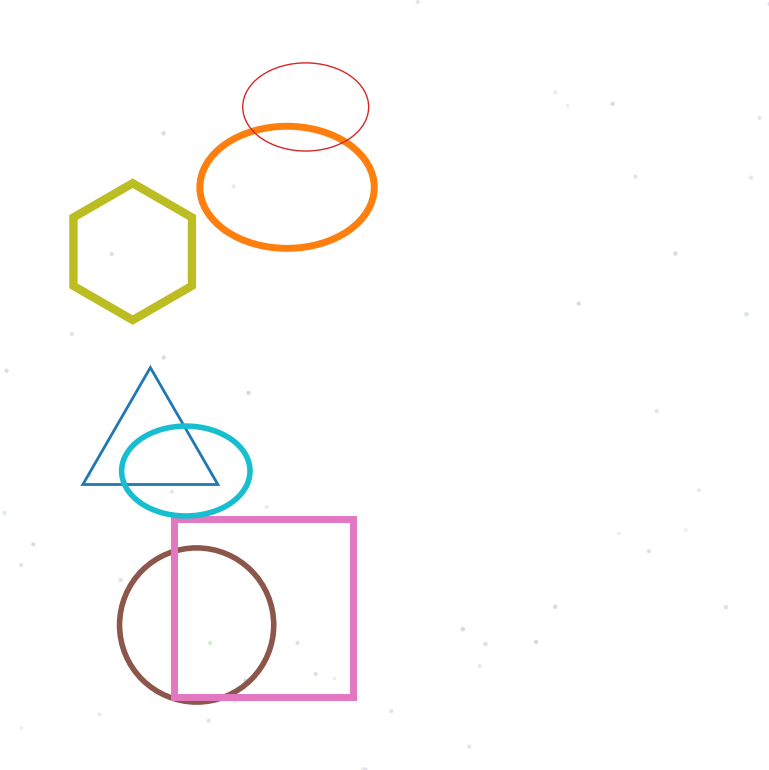[{"shape": "triangle", "thickness": 1, "radius": 0.51, "center": [0.195, 0.421]}, {"shape": "oval", "thickness": 2.5, "radius": 0.57, "center": [0.373, 0.757]}, {"shape": "oval", "thickness": 0.5, "radius": 0.41, "center": [0.397, 0.861]}, {"shape": "circle", "thickness": 2, "radius": 0.5, "center": [0.255, 0.188]}, {"shape": "square", "thickness": 2.5, "radius": 0.58, "center": [0.342, 0.21]}, {"shape": "hexagon", "thickness": 3, "radius": 0.44, "center": [0.172, 0.673]}, {"shape": "oval", "thickness": 2, "radius": 0.42, "center": [0.241, 0.388]}]